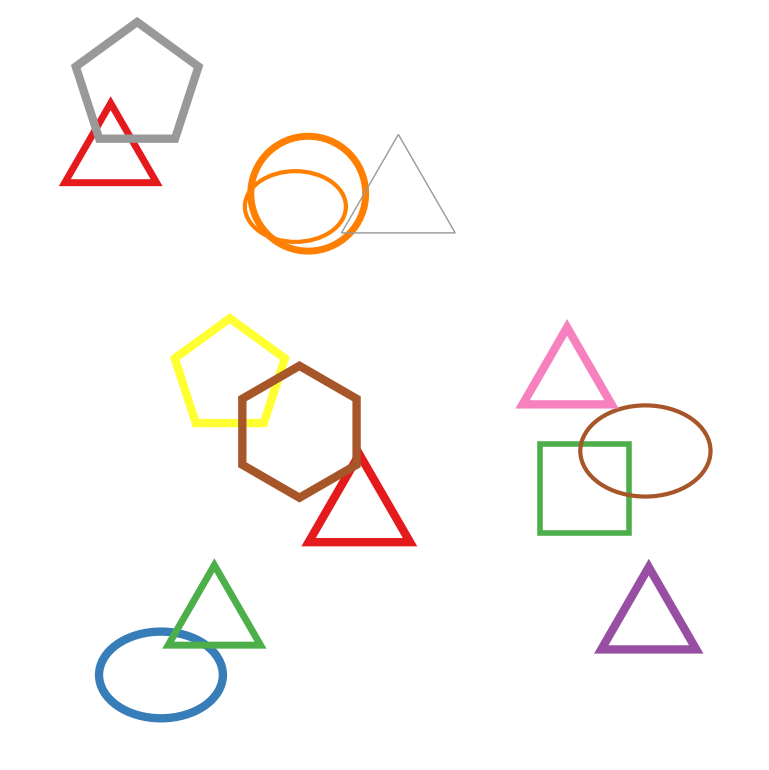[{"shape": "triangle", "thickness": 2.5, "radius": 0.34, "center": [0.144, 0.797]}, {"shape": "triangle", "thickness": 3, "radius": 0.38, "center": [0.467, 0.334]}, {"shape": "oval", "thickness": 3, "radius": 0.4, "center": [0.209, 0.123]}, {"shape": "square", "thickness": 2, "radius": 0.29, "center": [0.759, 0.366]}, {"shape": "triangle", "thickness": 2.5, "radius": 0.35, "center": [0.278, 0.197]}, {"shape": "triangle", "thickness": 3, "radius": 0.36, "center": [0.843, 0.192]}, {"shape": "circle", "thickness": 2.5, "radius": 0.37, "center": [0.4, 0.748]}, {"shape": "oval", "thickness": 1.5, "radius": 0.33, "center": [0.384, 0.732]}, {"shape": "pentagon", "thickness": 3, "radius": 0.38, "center": [0.298, 0.511]}, {"shape": "hexagon", "thickness": 3, "radius": 0.43, "center": [0.389, 0.439]}, {"shape": "oval", "thickness": 1.5, "radius": 0.42, "center": [0.838, 0.414]}, {"shape": "triangle", "thickness": 3, "radius": 0.33, "center": [0.736, 0.508]}, {"shape": "triangle", "thickness": 0.5, "radius": 0.43, "center": [0.517, 0.74]}, {"shape": "pentagon", "thickness": 3, "radius": 0.42, "center": [0.178, 0.888]}]